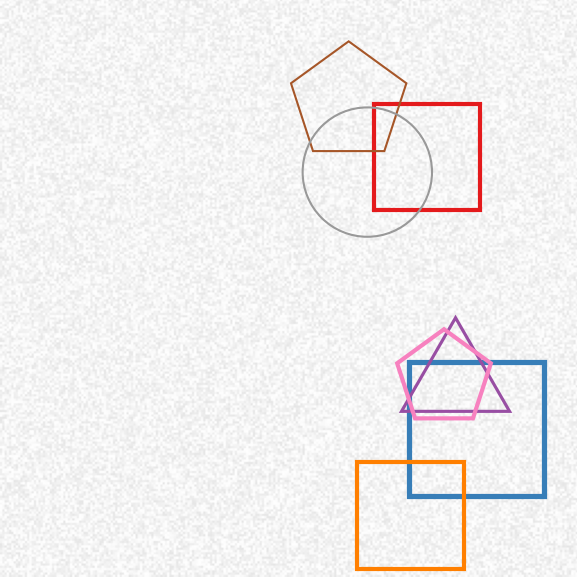[{"shape": "square", "thickness": 2, "radius": 0.46, "center": [0.74, 0.727]}, {"shape": "square", "thickness": 2.5, "radius": 0.58, "center": [0.825, 0.256]}, {"shape": "triangle", "thickness": 1.5, "radius": 0.54, "center": [0.789, 0.341]}, {"shape": "square", "thickness": 2, "radius": 0.47, "center": [0.711, 0.107]}, {"shape": "pentagon", "thickness": 1, "radius": 0.53, "center": [0.604, 0.822]}, {"shape": "pentagon", "thickness": 2, "radius": 0.43, "center": [0.769, 0.344]}, {"shape": "circle", "thickness": 1, "radius": 0.56, "center": [0.636, 0.701]}]